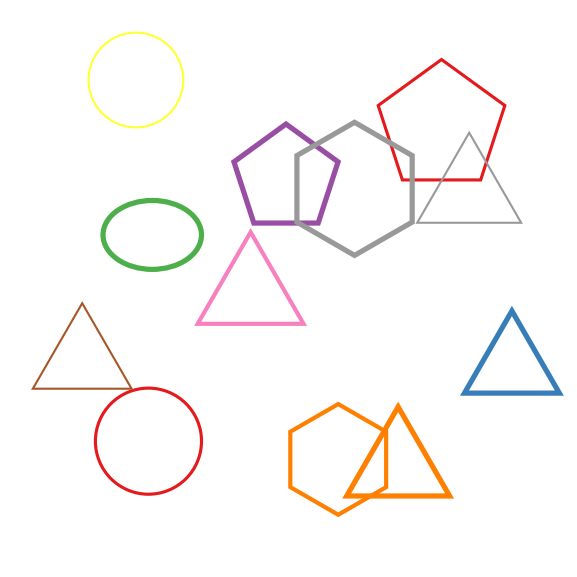[{"shape": "pentagon", "thickness": 1.5, "radius": 0.58, "center": [0.765, 0.781]}, {"shape": "circle", "thickness": 1.5, "radius": 0.46, "center": [0.257, 0.235]}, {"shape": "triangle", "thickness": 2.5, "radius": 0.47, "center": [0.886, 0.366]}, {"shape": "oval", "thickness": 2.5, "radius": 0.43, "center": [0.264, 0.592]}, {"shape": "pentagon", "thickness": 2.5, "radius": 0.47, "center": [0.495, 0.69]}, {"shape": "triangle", "thickness": 2.5, "radius": 0.51, "center": [0.689, 0.192]}, {"shape": "hexagon", "thickness": 2, "radius": 0.48, "center": [0.586, 0.204]}, {"shape": "circle", "thickness": 1, "radius": 0.41, "center": [0.235, 0.861]}, {"shape": "triangle", "thickness": 1, "radius": 0.49, "center": [0.142, 0.375]}, {"shape": "triangle", "thickness": 2, "radius": 0.53, "center": [0.434, 0.491]}, {"shape": "triangle", "thickness": 1, "radius": 0.52, "center": [0.812, 0.665]}, {"shape": "hexagon", "thickness": 2.5, "radius": 0.58, "center": [0.614, 0.672]}]